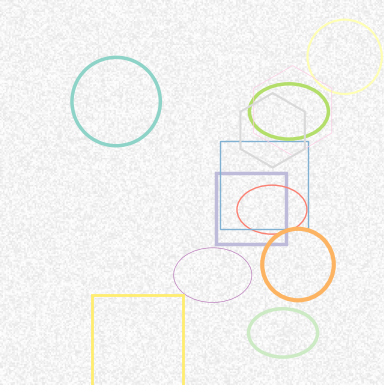[{"shape": "circle", "thickness": 2.5, "radius": 0.57, "center": [0.302, 0.736]}, {"shape": "circle", "thickness": 1.5, "radius": 0.48, "center": [0.895, 0.852]}, {"shape": "square", "thickness": 2.5, "radius": 0.46, "center": [0.652, 0.458]}, {"shape": "oval", "thickness": 1, "radius": 0.45, "center": [0.706, 0.455]}, {"shape": "square", "thickness": 1, "radius": 0.57, "center": [0.685, 0.519]}, {"shape": "circle", "thickness": 3, "radius": 0.46, "center": [0.774, 0.313]}, {"shape": "oval", "thickness": 2.5, "radius": 0.51, "center": [0.75, 0.711]}, {"shape": "hexagon", "thickness": 0.5, "radius": 0.59, "center": [0.76, 0.713]}, {"shape": "hexagon", "thickness": 1.5, "radius": 0.48, "center": [0.708, 0.661]}, {"shape": "oval", "thickness": 0.5, "radius": 0.51, "center": [0.553, 0.285]}, {"shape": "oval", "thickness": 2.5, "radius": 0.45, "center": [0.735, 0.135]}, {"shape": "square", "thickness": 2, "radius": 0.59, "center": [0.357, 0.116]}]